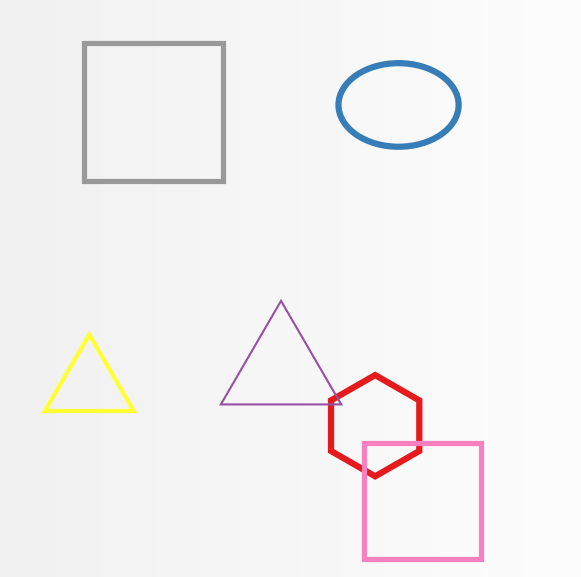[{"shape": "hexagon", "thickness": 3, "radius": 0.44, "center": [0.645, 0.262]}, {"shape": "oval", "thickness": 3, "radius": 0.52, "center": [0.686, 0.817]}, {"shape": "triangle", "thickness": 1, "radius": 0.6, "center": [0.483, 0.359]}, {"shape": "triangle", "thickness": 2, "radius": 0.44, "center": [0.154, 0.332]}, {"shape": "square", "thickness": 2.5, "radius": 0.5, "center": [0.726, 0.132]}, {"shape": "square", "thickness": 2.5, "radius": 0.6, "center": [0.265, 0.805]}]